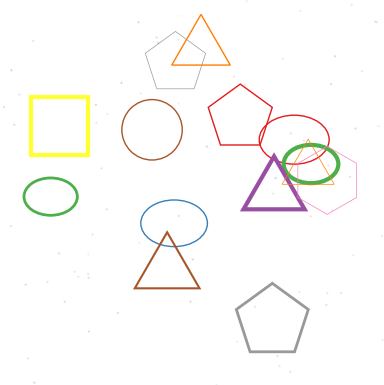[{"shape": "oval", "thickness": 1, "radius": 0.45, "center": [0.764, 0.637]}, {"shape": "pentagon", "thickness": 1, "radius": 0.44, "center": [0.624, 0.694]}, {"shape": "oval", "thickness": 1, "radius": 0.43, "center": [0.452, 0.42]}, {"shape": "oval", "thickness": 2, "radius": 0.35, "center": [0.132, 0.489]}, {"shape": "oval", "thickness": 3, "radius": 0.36, "center": [0.808, 0.574]}, {"shape": "triangle", "thickness": 3, "radius": 0.46, "center": [0.712, 0.502]}, {"shape": "triangle", "thickness": 0.5, "radius": 0.39, "center": [0.801, 0.56]}, {"shape": "triangle", "thickness": 1, "radius": 0.44, "center": [0.522, 0.875]}, {"shape": "square", "thickness": 3, "radius": 0.37, "center": [0.154, 0.673]}, {"shape": "triangle", "thickness": 1.5, "radius": 0.49, "center": [0.434, 0.3]}, {"shape": "circle", "thickness": 1, "radius": 0.39, "center": [0.395, 0.663]}, {"shape": "hexagon", "thickness": 0.5, "radius": 0.44, "center": [0.85, 0.531]}, {"shape": "pentagon", "thickness": 2, "radius": 0.49, "center": [0.707, 0.166]}, {"shape": "pentagon", "thickness": 0.5, "radius": 0.41, "center": [0.456, 0.836]}]